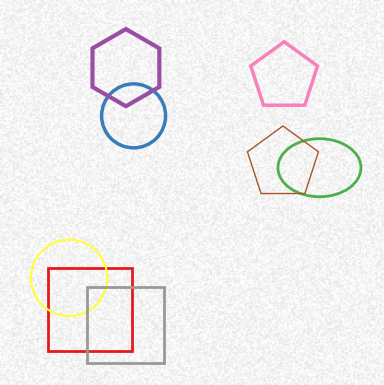[{"shape": "square", "thickness": 2, "radius": 0.54, "center": [0.233, 0.196]}, {"shape": "circle", "thickness": 2.5, "radius": 0.42, "center": [0.347, 0.699]}, {"shape": "oval", "thickness": 2, "radius": 0.54, "center": [0.83, 0.564]}, {"shape": "hexagon", "thickness": 3, "radius": 0.5, "center": [0.327, 0.824]}, {"shape": "circle", "thickness": 1.5, "radius": 0.5, "center": [0.179, 0.278]}, {"shape": "pentagon", "thickness": 1, "radius": 0.48, "center": [0.735, 0.576]}, {"shape": "pentagon", "thickness": 2.5, "radius": 0.46, "center": [0.738, 0.8]}, {"shape": "square", "thickness": 2, "radius": 0.5, "center": [0.326, 0.156]}]